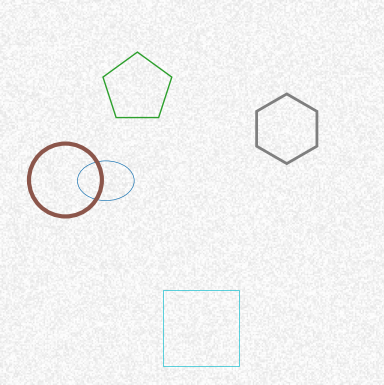[{"shape": "oval", "thickness": 0.5, "radius": 0.37, "center": [0.275, 0.531]}, {"shape": "pentagon", "thickness": 1, "radius": 0.47, "center": [0.357, 0.771]}, {"shape": "circle", "thickness": 3, "radius": 0.47, "center": [0.17, 0.532]}, {"shape": "hexagon", "thickness": 2, "radius": 0.45, "center": [0.745, 0.666]}, {"shape": "square", "thickness": 0.5, "radius": 0.49, "center": [0.522, 0.148]}]